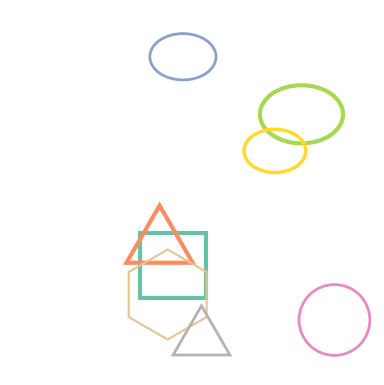[{"shape": "square", "thickness": 3, "radius": 0.42, "center": [0.449, 0.311]}, {"shape": "triangle", "thickness": 3, "radius": 0.5, "center": [0.415, 0.367]}, {"shape": "oval", "thickness": 2, "radius": 0.43, "center": [0.475, 0.853]}, {"shape": "circle", "thickness": 2, "radius": 0.46, "center": [0.869, 0.169]}, {"shape": "oval", "thickness": 3, "radius": 0.54, "center": [0.783, 0.703]}, {"shape": "oval", "thickness": 2.5, "radius": 0.4, "center": [0.714, 0.608]}, {"shape": "hexagon", "thickness": 1.5, "radius": 0.58, "center": [0.436, 0.235]}, {"shape": "triangle", "thickness": 2, "radius": 0.43, "center": [0.523, 0.121]}]